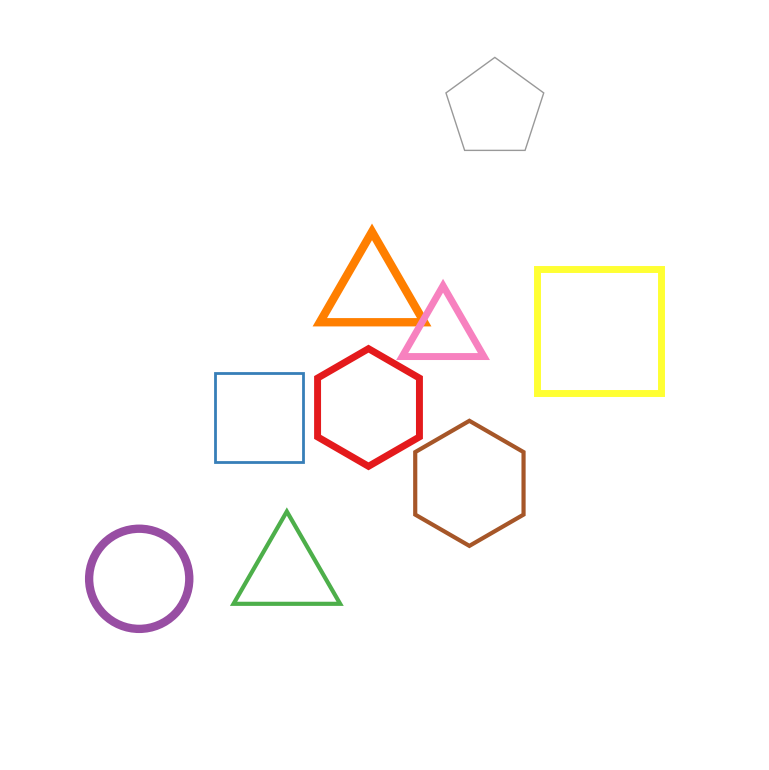[{"shape": "hexagon", "thickness": 2.5, "radius": 0.38, "center": [0.479, 0.471]}, {"shape": "square", "thickness": 1, "radius": 0.29, "center": [0.337, 0.458]}, {"shape": "triangle", "thickness": 1.5, "radius": 0.4, "center": [0.373, 0.256]}, {"shape": "circle", "thickness": 3, "radius": 0.33, "center": [0.181, 0.248]}, {"shape": "triangle", "thickness": 3, "radius": 0.39, "center": [0.483, 0.621]}, {"shape": "square", "thickness": 2.5, "radius": 0.4, "center": [0.778, 0.57]}, {"shape": "hexagon", "thickness": 1.5, "radius": 0.41, "center": [0.61, 0.372]}, {"shape": "triangle", "thickness": 2.5, "radius": 0.31, "center": [0.575, 0.568]}, {"shape": "pentagon", "thickness": 0.5, "radius": 0.33, "center": [0.643, 0.859]}]